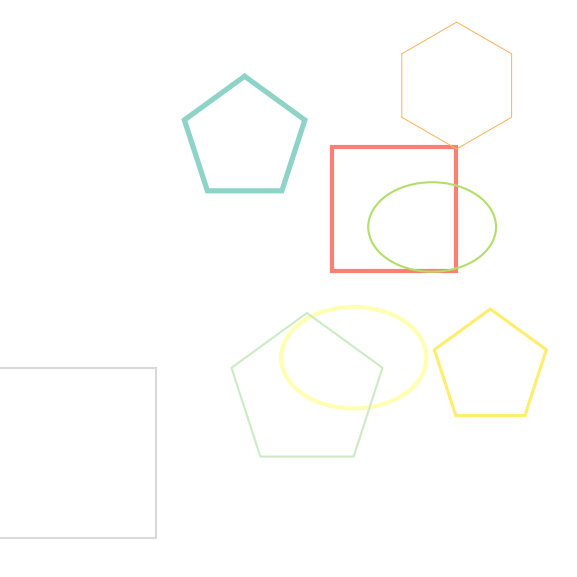[{"shape": "pentagon", "thickness": 2.5, "radius": 0.55, "center": [0.424, 0.757]}, {"shape": "oval", "thickness": 2, "radius": 0.63, "center": [0.613, 0.38]}, {"shape": "square", "thickness": 2, "radius": 0.53, "center": [0.683, 0.637]}, {"shape": "hexagon", "thickness": 0.5, "radius": 0.55, "center": [0.791, 0.851]}, {"shape": "oval", "thickness": 1, "radius": 0.55, "center": [0.748, 0.606]}, {"shape": "square", "thickness": 1, "radius": 0.73, "center": [0.123, 0.215]}, {"shape": "pentagon", "thickness": 1, "radius": 0.69, "center": [0.532, 0.32]}, {"shape": "pentagon", "thickness": 1.5, "radius": 0.51, "center": [0.849, 0.362]}]